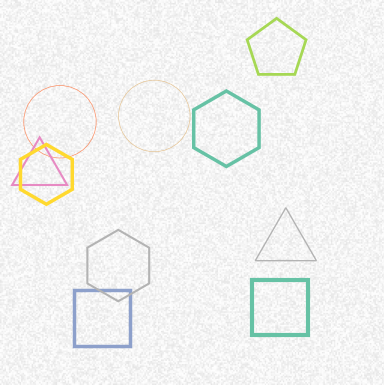[{"shape": "hexagon", "thickness": 2.5, "radius": 0.49, "center": [0.588, 0.666]}, {"shape": "square", "thickness": 3, "radius": 0.36, "center": [0.727, 0.202]}, {"shape": "circle", "thickness": 0.5, "radius": 0.47, "center": [0.156, 0.684]}, {"shape": "square", "thickness": 2.5, "radius": 0.36, "center": [0.265, 0.174]}, {"shape": "triangle", "thickness": 1.5, "radius": 0.41, "center": [0.103, 0.561]}, {"shape": "pentagon", "thickness": 2, "radius": 0.4, "center": [0.719, 0.872]}, {"shape": "hexagon", "thickness": 2.5, "radius": 0.39, "center": [0.12, 0.547]}, {"shape": "circle", "thickness": 0.5, "radius": 0.46, "center": [0.401, 0.699]}, {"shape": "triangle", "thickness": 1, "radius": 0.46, "center": [0.742, 0.369]}, {"shape": "hexagon", "thickness": 1.5, "radius": 0.46, "center": [0.307, 0.31]}]